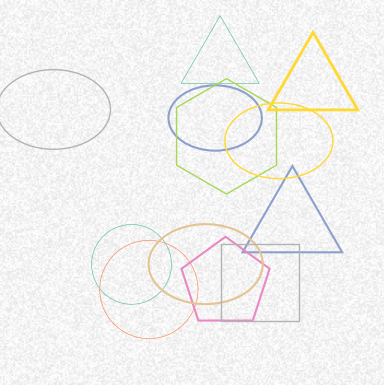[{"shape": "circle", "thickness": 0.5, "radius": 0.52, "center": [0.342, 0.313]}, {"shape": "triangle", "thickness": 0.5, "radius": 0.59, "center": [0.572, 0.842]}, {"shape": "circle", "thickness": 0.5, "radius": 0.64, "center": [0.387, 0.248]}, {"shape": "triangle", "thickness": 1.5, "radius": 0.75, "center": [0.759, 0.419]}, {"shape": "oval", "thickness": 1.5, "radius": 0.61, "center": [0.559, 0.694]}, {"shape": "pentagon", "thickness": 1.5, "radius": 0.6, "center": [0.586, 0.265]}, {"shape": "hexagon", "thickness": 1, "radius": 0.75, "center": [0.588, 0.646]}, {"shape": "triangle", "thickness": 2, "radius": 0.67, "center": [0.813, 0.782]}, {"shape": "oval", "thickness": 1, "radius": 0.7, "center": [0.724, 0.634]}, {"shape": "oval", "thickness": 1.5, "radius": 0.74, "center": [0.534, 0.314]}, {"shape": "oval", "thickness": 1, "radius": 0.74, "center": [0.139, 0.716]}, {"shape": "square", "thickness": 1, "radius": 0.5, "center": [0.675, 0.267]}]